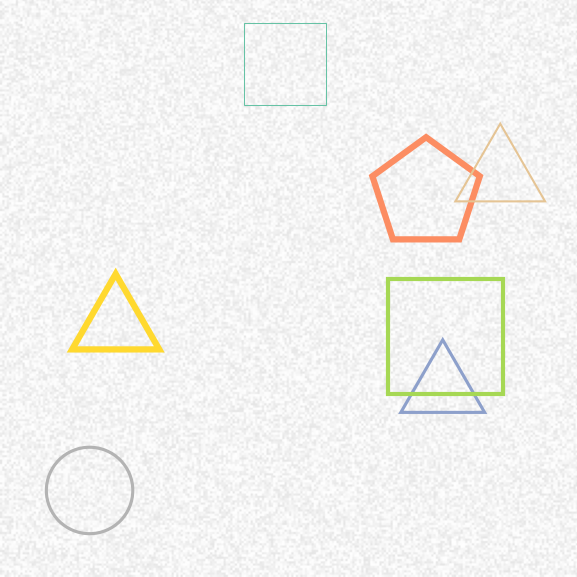[{"shape": "square", "thickness": 0.5, "radius": 0.35, "center": [0.494, 0.888]}, {"shape": "pentagon", "thickness": 3, "radius": 0.49, "center": [0.738, 0.664]}, {"shape": "triangle", "thickness": 1.5, "radius": 0.42, "center": [0.767, 0.327]}, {"shape": "square", "thickness": 2, "radius": 0.5, "center": [0.771, 0.416]}, {"shape": "triangle", "thickness": 3, "radius": 0.44, "center": [0.2, 0.438]}, {"shape": "triangle", "thickness": 1, "radius": 0.45, "center": [0.866, 0.695]}, {"shape": "circle", "thickness": 1.5, "radius": 0.37, "center": [0.155, 0.15]}]